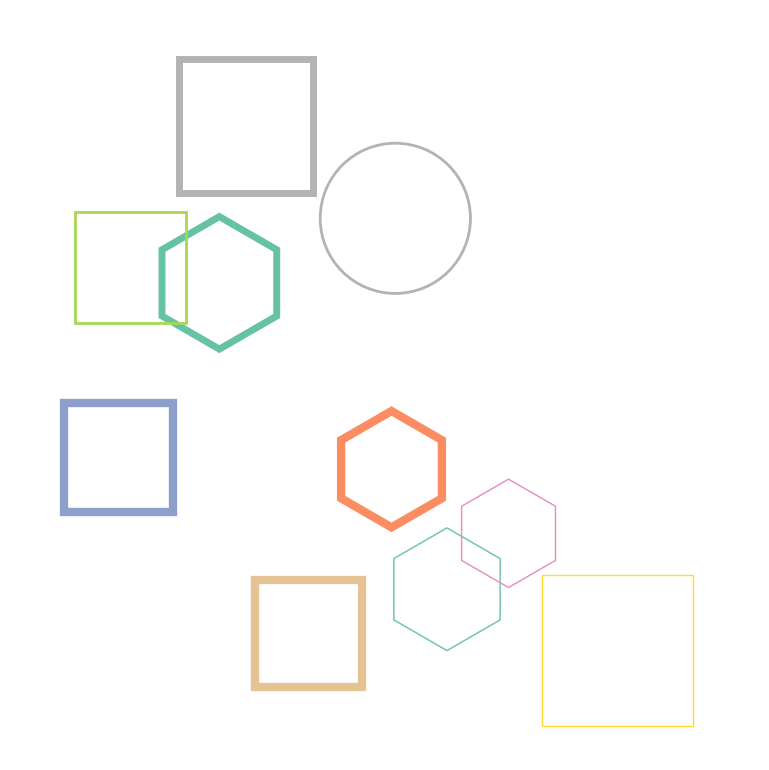[{"shape": "hexagon", "thickness": 0.5, "radius": 0.4, "center": [0.58, 0.235]}, {"shape": "hexagon", "thickness": 2.5, "radius": 0.43, "center": [0.285, 0.633]}, {"shape": "hexagon", "thickness": 3, "radius": 0.38, "center": [0.508, 0.391]}, {"shape": "square", "thickness": 3, "radius": 0.35, "center": [0.154, 0.406]}, {"shape": "hexagon", "thickness": 0.5, "radius": 0.35, "center": [0.66, 0.307]}, {"shape": "square", "thickness": 1, "radius": 0.36, "center": [0.169, 0.653]}, {"shape": "square", "thickness": 0.5, "radius": 0.49, "center": [0.802, 0.155]}, {"shape": "square", "thickness": 3, "radius": 0.35, "center": [0.4, 0.177]}, {"shape": "square", "thickness": 2.5, "radius": 0.43, "center": [0.32, 0.836]}, {"shape": "circle", "thickness": 1, "radius": 0.49, "center": [0.513, 0.716]}]